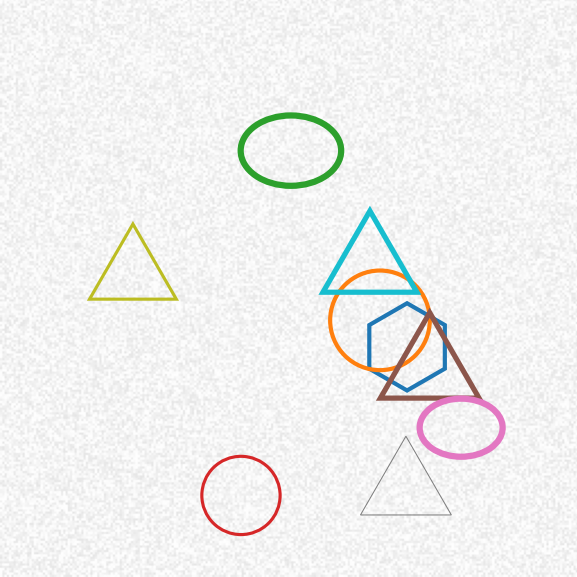[{"shape": "hexagon", "thickness": 2, "radius": 0.38, "center": [0.705, 0.398]}, {"shape": "circle", "thickness": 2, "radius": 0.43, "center": [0.658, 0.444]}, {"shape": "oval", "thickness": 3, "radius": 0.44, "center": [0.504, 0.738]}, {"shape": "circle", "thickness": 1.5, "radius": 0.34, "center": [0.417, 0.141]}, {"shape": "triangle", "thickness": 2.5, "radius": 0.49, "center": [0.744, 0.359]}, {"shape": "oval", "thickness": 3, "radius": 0.36, "center": [0.798, 0.259]}, {"shape": "triangle", "thickness": 0.5, "radius": 0.45, "center": [0.703, 0.153]}, {"shape": "triangle", "thickness": 1.5, "radius": 0.43, "center": [0.23, 0.524]}, {"shape": "triangle", "thickness": 2.5, "radius": 0.47, "center": [0.641, 0.54]}]